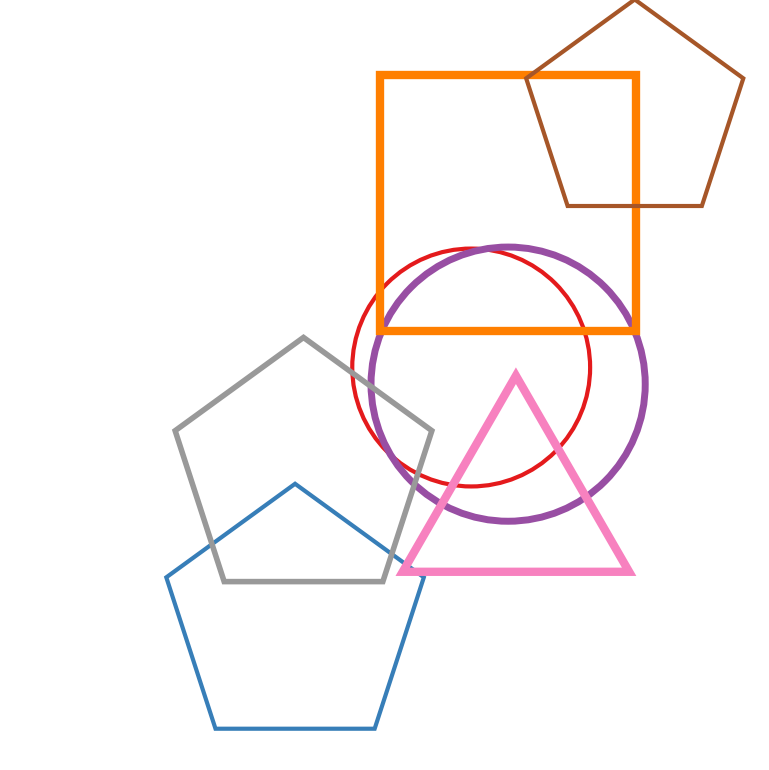[{"shape": "circle", "thickness": 1.5, "radius": 0.77, "center": [0.612, 0.523]}, {"shape": "pentagon", "thickness": 1.5, "radius": 0.88, "center": [0.383, 0.196]}, {"shape": "circle", "thickness": 2.5, "radius": 0.89, "center": [0.66, 0.501]}, {"shape": "square", "thickness": 3, "radius": 0.83, "center": [0.66, 0.736]}, {"shape": "pentagon", "thickness": 1.5, "radius": 0.74, "center": [0.824, 0.852]}, {"shape": "triangle", "thickness": 3, "radius": 0.85, "center": [0.67, 0.342]}, {"shape": "pentagon", "thickness": 2, "radius": 0.88, "center": [0.394, 0.386]}]